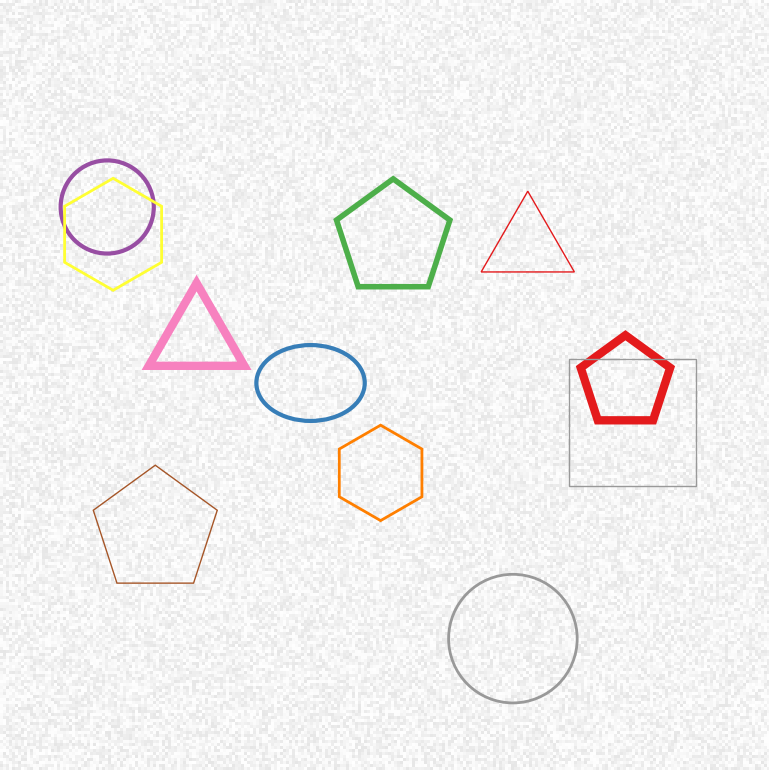[{"shape": "pentagon", "thickness": 3, "radius": 0.31, "center": [0.812, 0.504]}, {"shape": "triangle", "thickness": 0.5, "radius": 0.35, "center": [0.685, 0.682]}, {"shape": "oval", "thickness": 1.5, "radius": 0.35, "center": [0.403, 0.503]}, {"shape": "pentagon", "thickness": 2, "radius": 0.39, "center": [0.511, 0.69]}, {"shape": "circle", "thickness": 1.5, "radius": 0.3, "center": [0.139, 0.731]}, {"shape": "hexagon", "thickness": 1, "radius": 0.31, "center": [0.494, 0.386]}, {"shape": "hexagon", "thickness": 1, "radius": 0.36, "center": [0.147, 0.696]}, {"shape": "pentagon", "thickness": 0.5, "radius": 0.42, "center": [0.202, 0.311]}, {"shape": "triangle", "thickness": 3, "radius": 0.36, "center": [0.255, 0.561]}, {"shape": "square", "thickness": 0.5, "radius": 0.41, "center": [0.822, 0.451]}, {"shape": "circle", "thickness": 1, "radius": 0.42, "center": [0.666, 0.171]}]